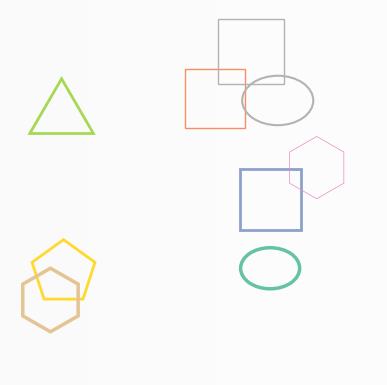[{"shape": "oval", "thickness": 2.5, "radius": 0.38, "center": [0.697, 0.303]}, {"shape": "square", "thickness": 1, "radius": 0.39, "center": [0.554, 0.744]}, {"shape": "square", "thickness": 2, "radius": 0.39, "center": [0.699, 0.482]}, {"shape": "hexagon", "thickness": 0.5, "radius": 0.4, "center": [0.817, 0.565]}, {"shape": "triangle", "thickness": 2, "radius": 0.47, "center": [0.159, 0.701]}, {"shape": "pentagon", "thickness": 2, "radius": 0.43, "center": [0.164, 0.292]}, {"shape": "hexagon", "thickness": 2.5, "radius": 0.41, "center": [0.13, 0.221]}, {"shape": "square", "thickness": 1, "radius": 0.42, "center": [0.647, 0.866]}, {"shape": "oval", "thickness": 1.5, "radius": 0.46, "center": [0.717, 0.739]}]